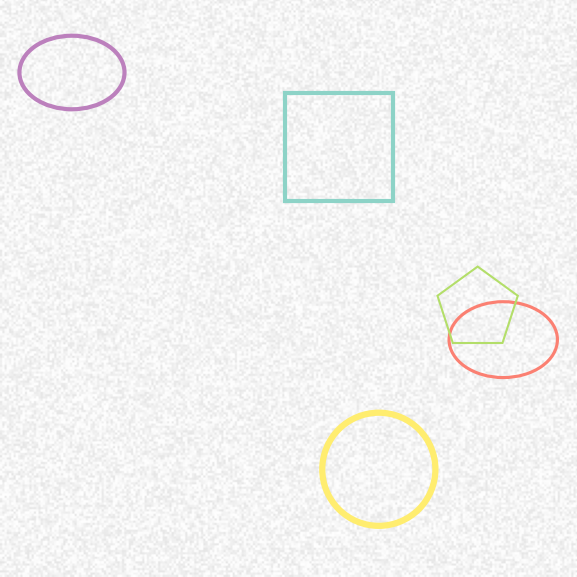[{"shape": "square", "thickness": 2, "radius": 0.47, "center": [0.587, 0.745]}, {"shape": "oval", "thickness": 1.5, "radius": 0.47, "center": [0.871, 0.411]}, {"shape": "pentagon", "thickness": 1, "radius": 0.37, "center": [0.827, 0.464]}, {"shape": "oval", "thickness": 2, "radius": 0.45, "center": [0.125, 0.874]}, {"shape": "circle", "thickness": 3, "radius": 0.49, "center": [0.656, 0.187]}]